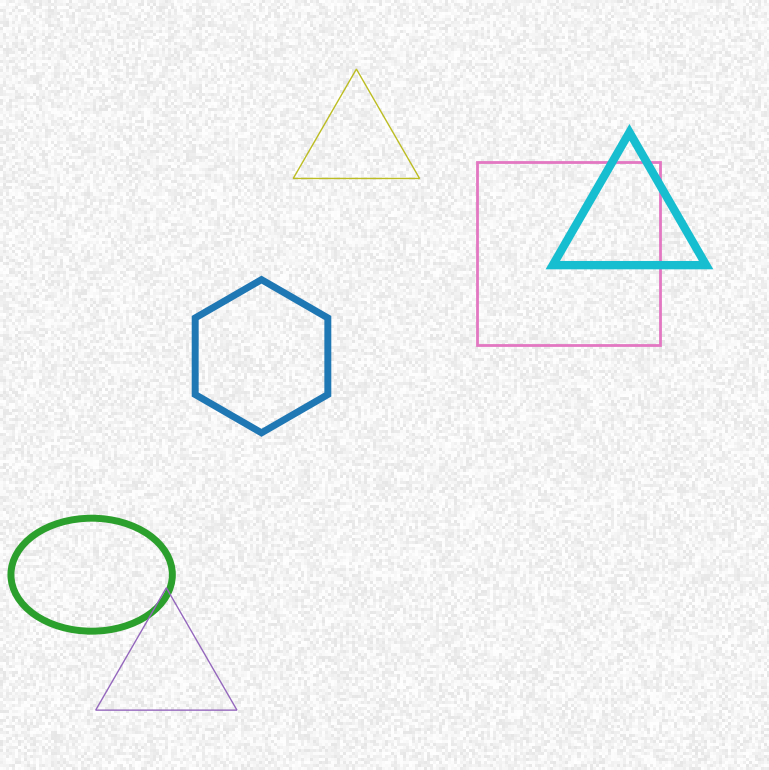[{"shape": "hexagon", "thickness": 2.5, "radius": 0.5, "center": [0.34, 0.537]}, {"shape": "oval", "thickness": 2.5, "radius": 0.52, "center": [0.119, 0.254]}, {"shape": "triangle", "thickness": 0.5, "radius": 0.53, "center": [0.216, 0.131]}, {"shape": "square", "thickness": 1, "radius": 0.59, "center": [0.738, 0.671]}, {"shape": "triangle", "thickness": 0.5, "radius": 0.47, "center": [0.463, 0.816]}, {"shape": "triangle", "thickness": 3, "radius": 0.57, "center": [0.817, 0.713]}]